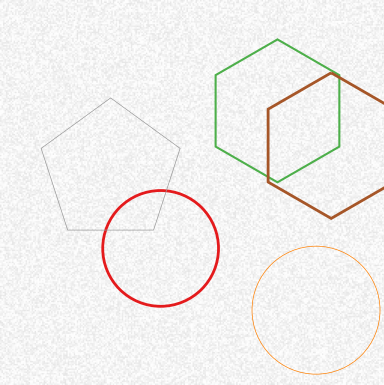[{"shape": "circle", "thickness": 2, "radius": 0.75, "center": [0.417, 0.355]}, {"shape": "hexagon", "thickness": 1.5, "radius": 0.93, "center": [0.721, 0.712]}, {"shape": "circle", "thickness": 0.5, "radius": 0.83, "center": [0.821, 0.194]}, {"shape": "hexagon", "thickness": 2, "radius": 0.95, "center": [0.86, 0.622]}, {"shape": "pentagon", "thickness": 0.5, "radius": 0.95, "center": [0.287, 0.556]}]